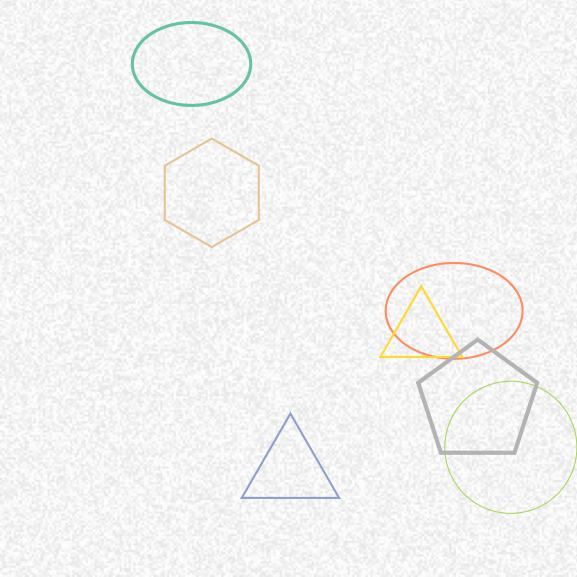[{"shape": "oval", "thickness": 1.5, "radius": 0.51, "center": [0.332, 0.888]}, {"shape": "oval", "thickness": 1, "radius": 0.59, "center": [0.786, 0.461]}, {"shape": "triangle", "thickness": 1, "radius": 0.49, "center": [0.503, 0.186]}, {"shape": "circle", "thickness": 0.5, "radius": 0.57, "center": [0.885, 0.225]}, {"shape": "triangle", "thickness": 1, "radius": 0.41, "center": [0.729, 0.422]}, {"shape": "hexagon", "thickness": 1, "radius": 0.47, "center": [0.367, 0.665]}, {"shape": "pentagon", "thickness": 2, "radius": 0.54, "center": [0.827, 0.303]}]